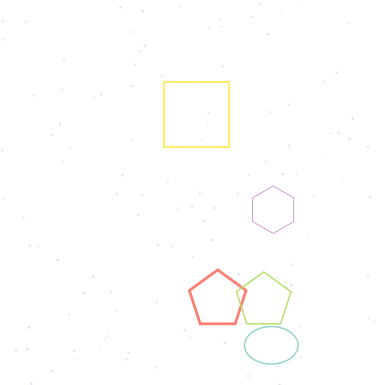[{"shape": "oval", "thickness": 1, "radius": 0.35, "center": [0.705, 0.103]}, {"shape": "pentagon", "thickness": 2, "radius": 0.39, "center": [0.565, 0.222]}, {"shape": "pentagon", "thickness": 1, "radius": 0.37, "center": [0.685, 0.219]}, {"shape": "hexagon", "thickness": 0.5, "radius": 0.31, "center": [0.71, 0.455]}, {"shape": "square", "thickness": 1.5, "radius": 0.42, "center": [0.51, 0.703]}]